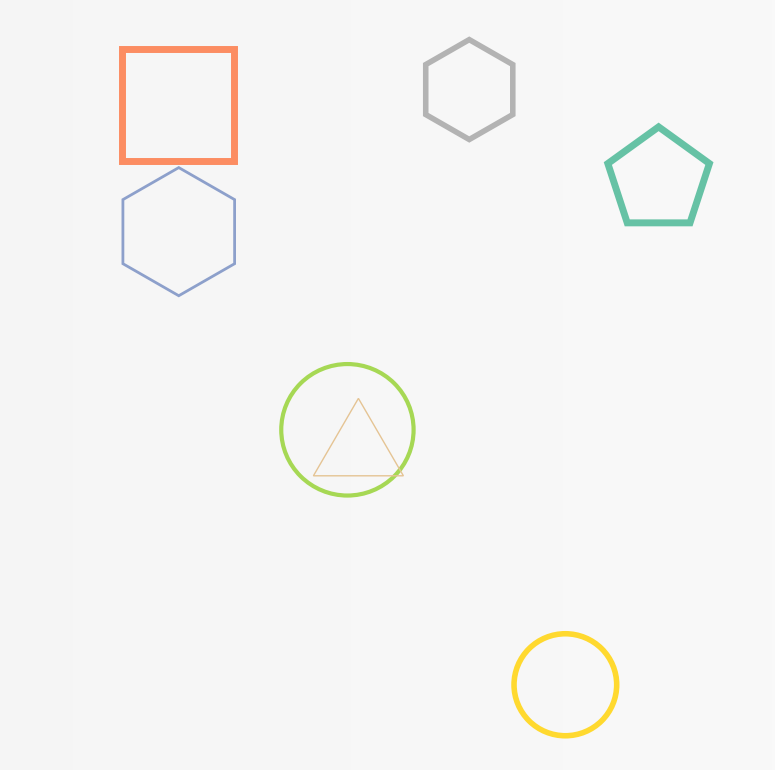[{"shape": "pentagon", "thickness": 2.5, "radius": 0.34, "center": [0.85, 0.766]}, {"shape": "square", "thickness": 2.5, "radius": 0.36, "center": [0.23, 0.863]}, {"shape": "hexagon", "thickness": 1, "radius": 0.42, "center": [0.231, 0.699]}, {"shape": "circle", "thickness": 1.5, "radius": 0.43, "center": [0.448, 0.442]}, {"shape": "circle", "thickness": 2, "radius": 0.33, "center": [0.729, 0.111]}, {"shape": "triangle", "thickness": 0.5, "radius": 0.34, "center": [0.462, 0.416]}, {"shape": "hexagon", "thickness": 2, "radius": 0.32, "center": [0.605, 0.884]}]